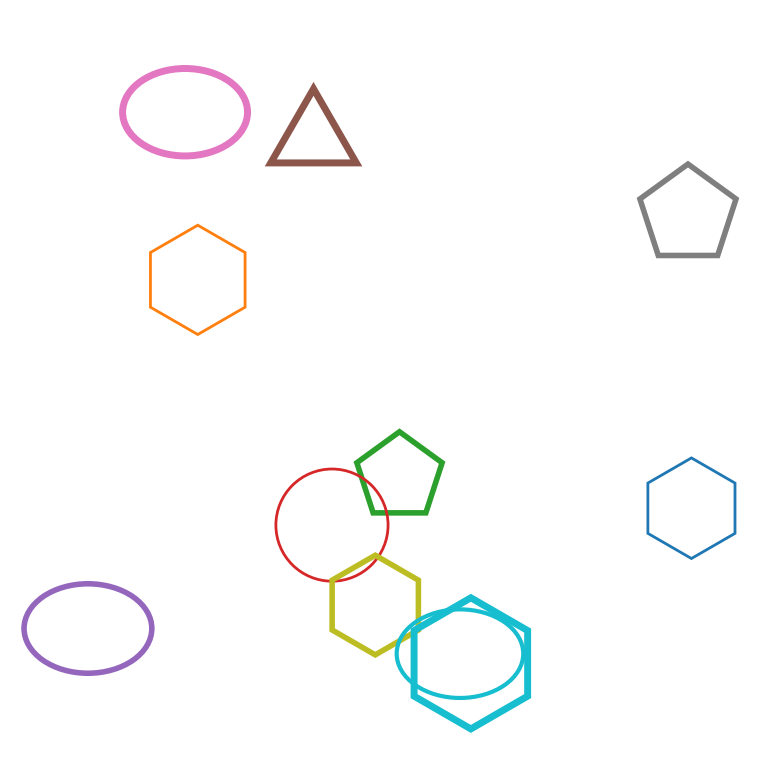[{"shape": "hexagon", "thickness": 1, "radius": 0.33, "center": [0.898, 0.34]}, {"shape": "hexagon", "thickness": 1, "radius": 0.35, "center": [0.257, 0.637]}, {"shape": "pentagon", "thickness": 2, "radius": 0.29, "center": [0.519, 0.381]}, {"shape": "circle", "thickness": 1, "radius": 0.36, "center": [0.431, 0.318]}, {"shape": "oval", "thickness": 2, "radius": 0.41, "center": [0.114, 0.184]}, {"shape": "triangle", "thickness": 2.5, "radius": 0.32, "center": [0.407, 0.82]}, {"shape": "oval", "thickness": 2.5, "radius": 0.41, "center": [0.24, 0.854]}, {"shape": "pentagon", "thickness": 2, "radius": 0.33, "center": [0.893, 0.721]}, {"shape": "hexagon", "thickness": 2, "radius": 0.32, "center": [0.487, 0.214]}, {"shape": "hexagon", "thickness": 2.5, "radius": 0.43, "center": [0.612, 0.138]}, {"shape": "oval", "thickness": 1.5, "radius": 0.41, "center": [0.597, 0.151]}]